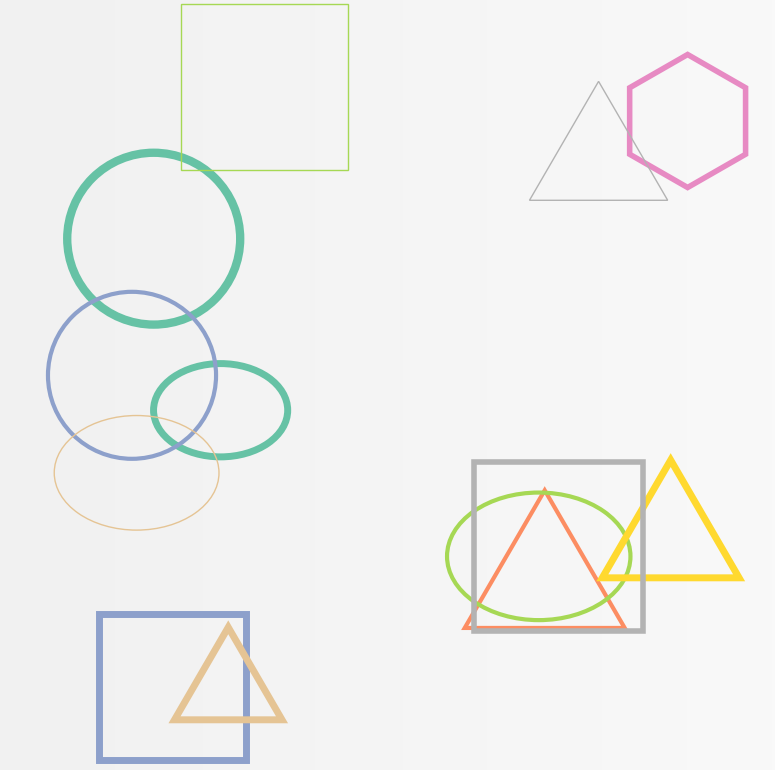[{"shape": "oval", "thickness": 2.5, "radius": 0.43, "center": [0.285, 0.467]}, {"shape": "circle", "thickness": 3, "radius": 0.56, "center": [0.198, 0.69]}, {"shape": "triangle", "thickness": 1.5, "radius": 0.6, "center": [0.703, 0.244]}, {"shape": "circle", "thickness": 1.5, "radius": 0.54, "center": [0.17, 0.513]}, {"shape": "square", "thickness": 2.5, "radius": 0.47, "center": [0.223, 0.108]}, {"shape": "hexagon", "thickness": 2, "radius": 0.43, "center": [0.887, 0.843]}, {"shape": "oval", "thickness": 1.5, "radius": 0.59, "center": [0.695, 0.277]}, {"shape": "square", "thickness": 0.5, "radius": 0.54, "center": [0.341, 0.887]}, {"shape": "triangle", "thickness": 2.5, "radius": 0.51, "center": [0.865, 0.301]}, {"shape": "triangle", "thickness": 2.5, "radius": 0.4, "center": [0.295, 0.105]}, {"shape": "oval", "thickness": 0.5, "radius": 0.53, "center": [0.176, 0.386]}, {"shape": "square", "thickness": 2, "radius": 0.55, "center": [0.721, 0.29]}, {"shape": "triangle", "thickness": 0.5, "radius": 0.51, "center": [0.772, 0.791]}]